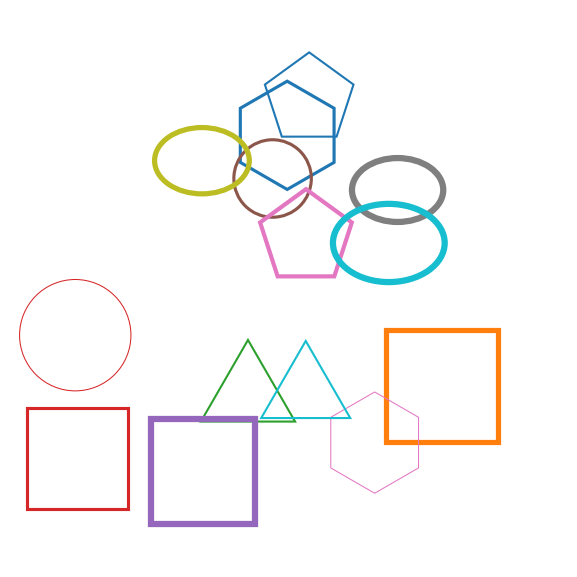[{"shape": "hexagon", "thickness": 1.5, "radius": 0.47, "center": [0.497, 0.765]}, {"shape": "pentagon", "thickness": 1, "radius": 0.4, "center": [0.535, 0.828]}, {"shape": "square", "thickness": 2.5, "radius": 0.49, "center": [0.765, 0.331]}, {"shape": "triangle", "thickness": 1, "radius": 0.47, "center": [0.429, 0.316]}, {"shape": "square", "thickness": 1.5, "radius": 0.44, "center": [0.135, 0.205]}, {"shape": "circle", "thickness": 0.5, "radius": 0.48, "center": [0.13, 0.419]}, {"shape": "square", "thickness": 3, "radius": 0.45, "center": [0.352, 0.183]}, {"shape": "circle", "thickness": 1.5, "radius": 0.34, "center": [0.472, 0.69]}, {"shape": "pentagon", "thickness": 2, "radius": 0.42, "center": [0.53, 0.588]}, {"shape": "hexagon", "thickness": 0.5, "radius": 0.44, "center": [0.649, 0.233]}, {"shape": "oval", "thickness": 3, "radius": 0.4, "center": [0.688, 0.67]}, {"shape": "oval", "thickness": 2.5, "radius": 0.41, "center": [0.35, 0.721]}, {"shape": "triangle", "thickness": 1, "radius": 0.44, "center": [0.529, 0.32]}, {"shape": "oval", "thickness": 3, "radius": 0.48, "center": [0.673, 0.578]}]